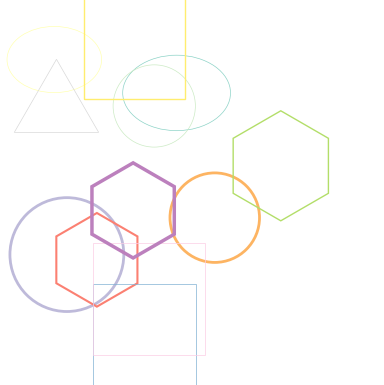[{"shape": "oval", "thickness": 0.5, "radius": 0.7, "center": [0.459, 0.759]}, {"shape": "oval", "thickness": 0.5, "radius": 0.61, "center": [0.141, 0.845]}, {"shape": "circle", "thickness": 2, "radius": 0.74, "center": [0.174, 0.339]}, {"shape": "hexagon", "thickness": 1.5, "radius": 0.61, "center": [0.252, 0.325]}, {"shape": "square", "thickness": 0.5, "radius": 0.67, "center": [0.376, 0.128]}, {"shape": "circle", "thickness": 2, "radius": 0.58, "center": [0.558, 0.435]}, {"shape": "hexagon", "thickness": 1, "radius": 0.71, "center": [0.729, 0.569]}, {"shape": "square", "thickness": 0.5, "radius": 0.73, "center": [0.386, 0.224]}, {"shape": "triangle", "thickness": 0.5, "radius": 0.63, "center": [0.147, 0.719]}, {"shape": "hexagon", "thickness": 2.5, "radius": 0.62, "center": [0.346, 0.453]}, {"shape": "circle", "thickness": 0.5, "radius": 0.53, "center": [0.401, 0.725]}, {"shape": "square", "thickness": 1, "radius": 0.65, "center": [0.349, 0.873]}]